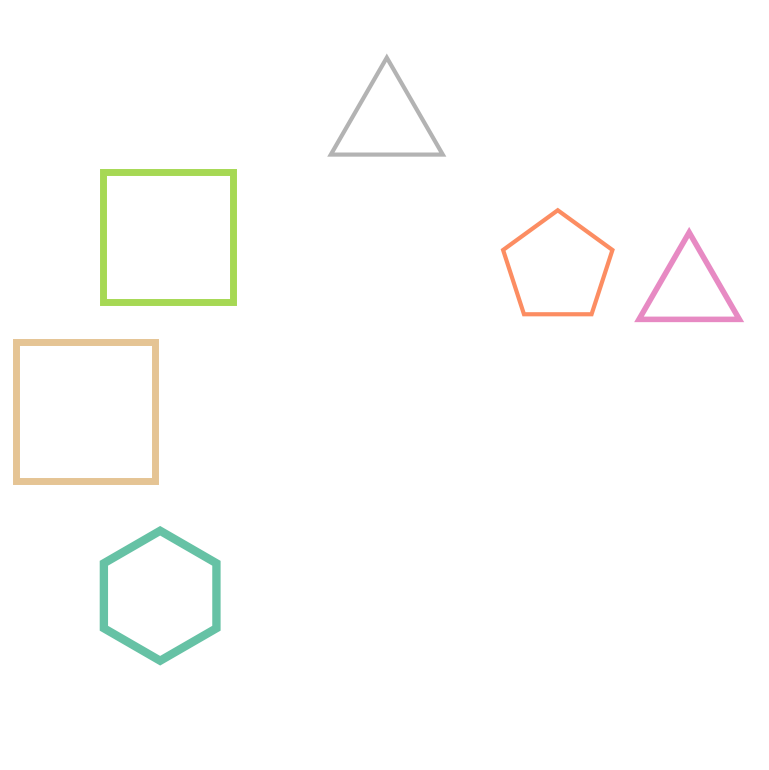[{"shape": "hexagon", "thickness": 3, "radius": 0.42, "center": [0.208, 0.226]}, {"shape": "pentagon", "thickness": 1.5, "radius": 0.37, "center": [0.724, 0.652]}, {"shape": "triangle", "thickness": 2, "radius": 0.38, "center": [0.895, 0.623]}, {"shape": "square", "thickness": 2.5, "radius": 0.42, "center": [0.218, 0.692]}, {"shape": "square", "thickness": 2.5, "radius": 0.45, "center": [0.111, 0.465]}, {"shape": "triangle", "thickness": 1.5, "radius": 0.42, "center": [0.502, 0.841]}]